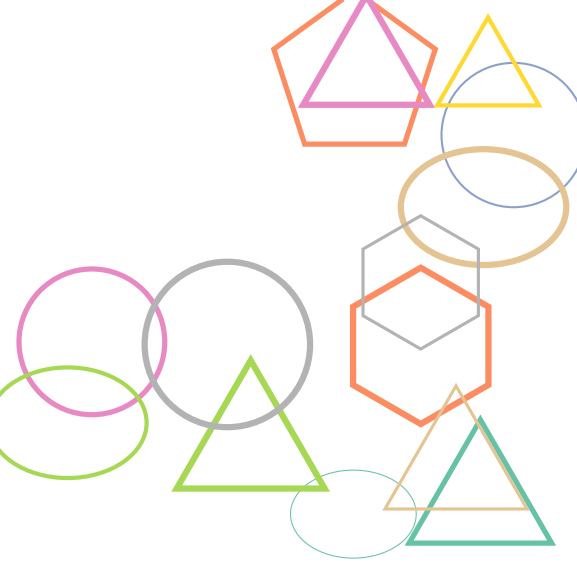[{"shape": "triangle", "thickness": 2.5, "radius": 0.71, "center": [0.832, 0.13]}, {"shape": "oval", "thickness": 0.5, "radius": 0.54, "center": [0.612, 0.109]}, {"shape": "hexagon", "thickness": 3, "radius": 0.68, "center": [0.729, 0.4]}, {"shape": "pentagon", "thickness": 2.5, "radius": 0.73, "center": [0.614, 0.868]}, {"shape": "circle", "thickness": 1, "radius": 0.62, "center": [0.89, 0.765]}, {"shape": "triangle", "thickness": 3, "radius": 0.63, "center": [0.635, 0.881]}, {"shape": "circle", "thickness": 2.5, "radius": 0.63, "center": [0.159, 0.407]}, {"shape": "triangle", "thickness": 3, "radius": 0.74, "center": [0.434, 0.227]}, {"shape": "oval", "thickness": 2, "radius": 0.68, "center": [0.117, 0.267]}, {"shape": "triangle", "thickness": 2, "radius": 0.51, "center": [0.845, 0.867]}, {"shape": "triangle", "thickness": 1.5, "radius": 0.71, "center": [0.79, 0.189]}, {"shape": "oval", "thickness": 3, "radius": 0.72, "center": [0.837, 0.641]}, {"shape": "hexagon", "thickness": 1.5, "radius": 0.58, "center": [0.728, 0.51]}, {"shape": "circle", "thickness": 3, "radius": 0.72, "center": [0.394, 0.403]}]